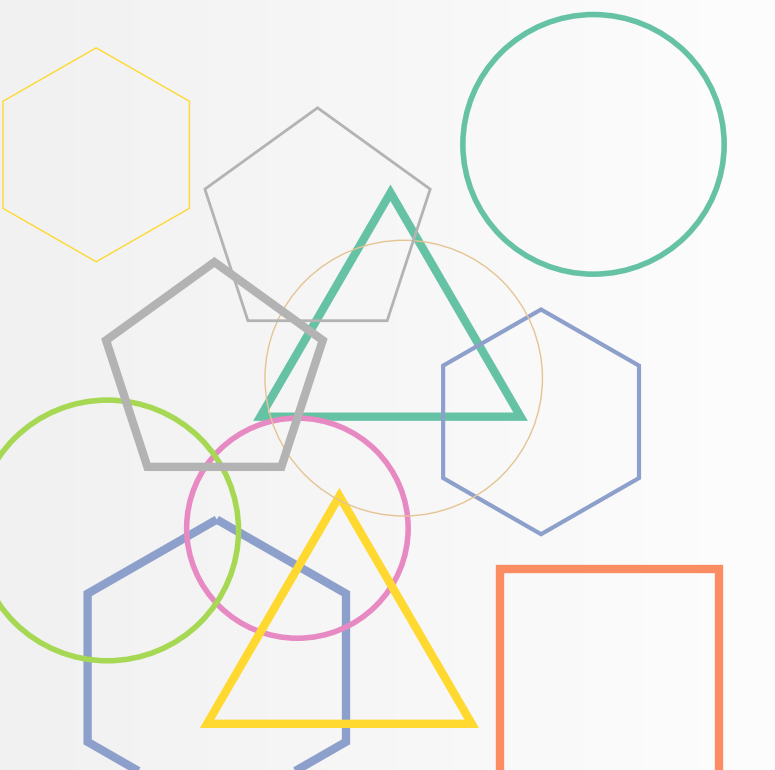[{"shape": "circle", "thickness": 2, "radius": 0.84, "center": [0.766, 0.813]}, {"shape": "triangle", "thickness": 3, "radius": 0.97, "center": [0.504, 0.556]}, {"shape": "square", "thickness": 3, "radius": 0.71, "center": [0.786, 0.12]}, {"shape": "hexagon", "thickness": 3, "radius": 0.96, "center": [0.28, 0.133]}, {"shape": "hexagon", "thickness": 1.5, "radius": 0.73, "center": [0.698, 0.452]}, {"shape": "circle", "thickness": 2, "radius": 0.71, "center": [0.384, 0.314]}, {"shape": "circle", "thickness": 2, "radius": 0.85, "center": [0.139, 0.311]}, {"shape": "triangle", "thickness": 3, "radius": 0.99, "center": [0.438, 0.159]}, {"shape": "hexagon", "thickness": 0.5, "radius": 0.69, "center": [0.124, 0.799]}, {"shape": "circle", "thickness": 0.5, "radius": 0.9, "center": [0.521, 0.509]}, {"shape": "pentagon", "thickness": 1, "radius": 0.76, "center": [0.41, 0.707]}, {"shape": "pentagon", "thickness": 3, "radius": 0.74, "center": [0.277, 0.513]}]